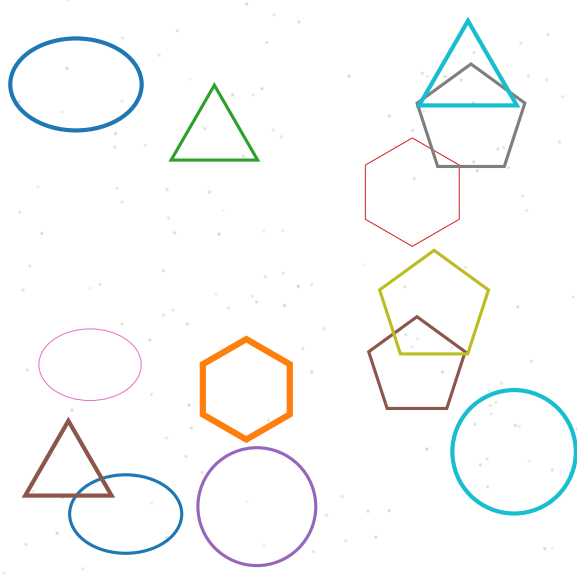[{"shape": "oval", "thickness": 1.5, "radius": 0.49, "center": [0.218, 0.109]}, {"shape": "oval", "thickness": 2, "radius": 0.57, "center": [0.132, 0.853]}, {"shape": "hexagon", "thickness": 3, "radius": 0.43, "center": [0.426, 0.325]}, {"shape": "triangle", "thickness": 1.5, "radius": 0.43, "center": [0.371, 0.765]}, {"shape": "hexagon", "thickness": 0.5, "radius": 0.47, "center": [0.714, 0.666]}, {"shape": "circle", "thickness": 1.5, "radius": 0.51, "center": [0.445, 0.122]}, {"shape": "triangle", "thickness": 2, "radius": 0.43, "center": [0.118, 0.184]}, {"shape": "pentagon", "thickness": 1.5, "radius": 0.44, "center": [0.722, 0.363]}, {"shape": "oval", "thickness": 0.5, "radius": 0.44, "center": [0.156, 0.368]}, {"shape": "pentagon", "thickness": 1.5, "radius": 0.49, "center": [0.816, 0.79]}, {"shape": "pentagon", "thickness": 1.5, "radius": 0.5, "center": [0.752, 0.466]}, {"shape": "triangle", "thickness": 2, "radius": 0.49, "center": [0.81, 0.865]}, {"shape": "circle", "thickness": 2, "radius": 0.53, "center": [0.89, 0.217]}]